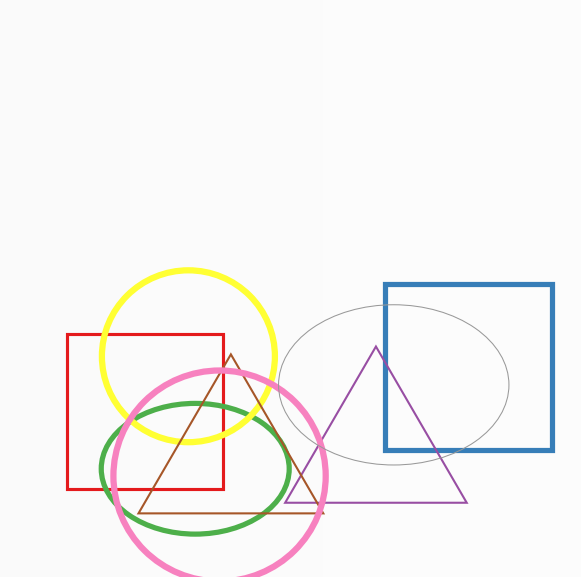[{"shape": "square", "thickness": 1.5, "radius": 0.67, "center": [0.249, 0.287]}, {"shape": "square", "thickness": 2.5, "radius": 0.72, "center": [0.806, 0.364]}, {"shape": "oval", "thickness": 2.5, "radius": 0.81, "center": [0.336, 0.187]}, {"shape": "triangle", "thickness": 1, "radius": 0.9, "center": [0.647, 0.219]}, {"shape": "circle", "thickness": 3, "radius": 0.74, "center": [0.324, 0.382]}, {"shape": "triangle", "thickness": 1, "radius": 0.92, "center": [0.397, 0.202]}, {"shape": "circle", "thickness": 3, "radius": 0.91, "center": [0.378, 0.175]}, {"shape": "oval", "thickness": 0.5, "radius": 0.99, "center": [0.677, 0.333]}]